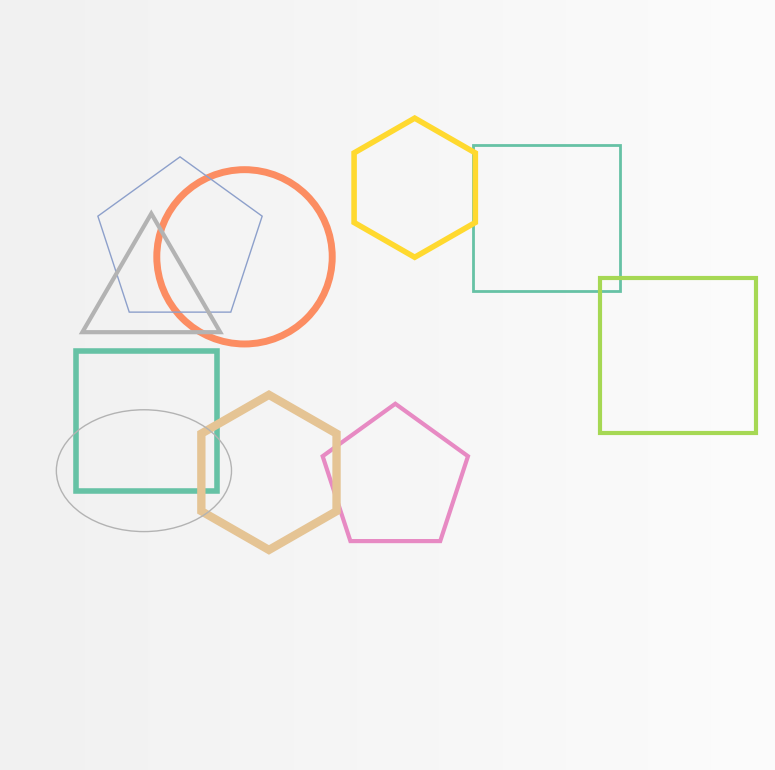[{"shape": "square", "thickness": 1, "radius": 0.47, "center": [0.705, 0.717]}, {"shape": "square", "thickness": 2, "radius": 0.46, "center": [0.189, 0.453]}, {"shape": "circle", "thickness": 2.5, "radius": 0.57, "center": [0.316, 0.666]}, {"shape": "pentagon", "thickness": 0.5, "radius": 0.56, "center": [0.232, 0.685]}, {"shape": "pentagon", "thickness": 1.5, "radius": 0.49, "center": [0.51, 0.377]}, {"shape": "square", "thickness": 1.5, "radius": 0.51, "center": [0.875, 0.538]}, {"shape": "hexagon", "thickness": 2, "radius": 0.45, "center": [0.535, 0.756]}, {"shape": "hexagon", "thickness": 3, "radius": 0.5, "center": [0.347, 0.387]}, {"shape": "oval", "thickness": 0.5, "radius": 0.57, "center": [0.186, 0.389]}, {"shape": "triangle", "thickness": 1.5, "radius": 0.51, "center": [0.195, 0.62]}]